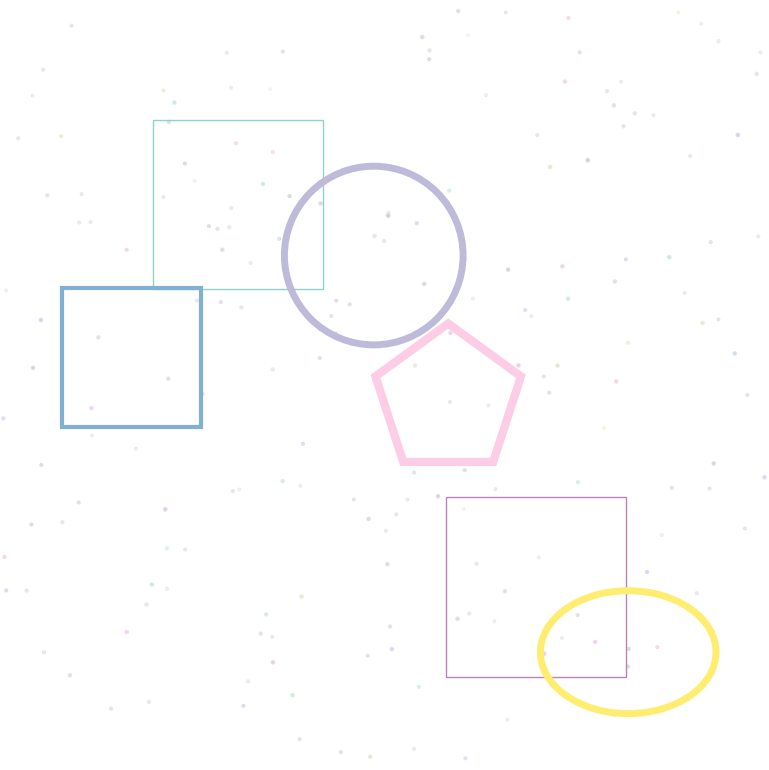[{"shape": "square", "thickness": 0.5, "radius": 0.55, "center": [0.309, 0.735]}, {"shape": "circle", "thickness": 2.5, "radius": 0.58, "center": [0.485, 0.668]}, {"shape": "square", "thickness": 1.5, "radius": 0.45, "center": [0.171, 0.536]}, {"shape": "pentagon", "thickness": 3, "radius": 0.5, "center": [0.582, 0.48]}, {"shape": "square", "thickness": 0.5, "radius": 0.59, "center": [0.696, 0.238]}, {"shape": "oval", "thickness": 2.5, "radius": 0.57, "center": [0.816, 0.153]}]